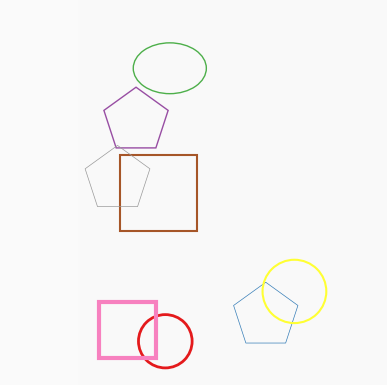[{"shape": "circle", "thickness": 2, "radius": 0.35, "center": [0.427, 0.114]}, {"shape": "pentagon", "thickness": 0.5, "radius": 0.44, "center": [0.686, 0.18]}, {"shape": "oval", "thickness": 1, "radius": 0.47, "center": [0.438, 0.823]}, {"shape": "pentagon", "thickness": 1, "radius": 0.44, "center": [0.351, 0.686]}, {"shape": "circle", "thickness": 1.5, "radius": 0.41, "center": [0.76, 0.243]}, {"shape": "square", "thickness": 1.5, "radius": 0.5, "center": [0.41, 0.499]}, {"shape": "square", "thickness": 3, "radius": 0.36, "center": [0.329, 0.144]}, {"shape": "pentagon", "thickness": 0.5, "radius": 0.44, "center": [0.303, 0.534]}]